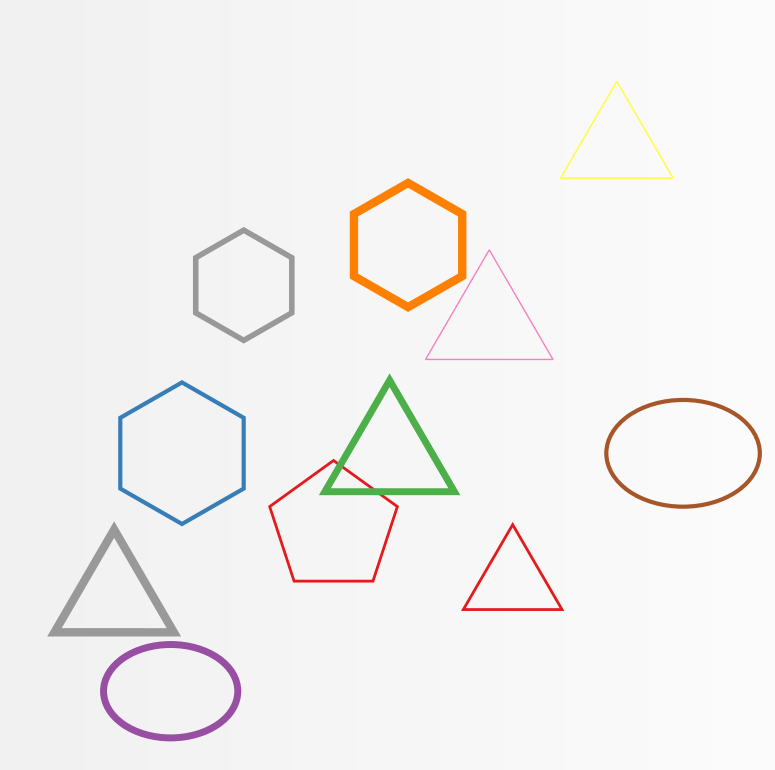[{"shape": "triangle", "thickness": 1, "radius": 0.37, "center": [0.662, 0.245]}, {"shape": "pentagon", "thickness": 1, "radius": 0.43, "center": [0.43, 0.315]}, {"shape": "hexagon", "thickness": 1.5, "radius": 0.46, "center": [0.235, 0.411]}, {"shape": "triangle", "thickness": 2.5, "radius": 0.48, "center": [0.503, 0.41]}, {"shape": "oval", "thickness": 2.5, "radius": 0.43, "center": [0.22, 0.102]}, {"shape": "hexagon", "thickness": 3, "radius": 0.4, "center": [0.527, 0.682]}, {"shape": "triangle", "thickness": 0.5, "radius": 0.42, "center": [0.796, 0.811]}, {"shape": "oval", "thickness": 1.5, "radius": 0.5, "center": [0.881, 0.411]}, {"shape": "triangle", "thickness": 0.5, "radius": 0.47, "center": [0.631, 0.581]}, {"shape": "triangle", "thickness": 3, "radius": 0.44, "center": [0.147, 0.223]}, {"shape": "hexagon", "thickness": 2, "radius": 0.36, "center": [0.315, 0.63]}]